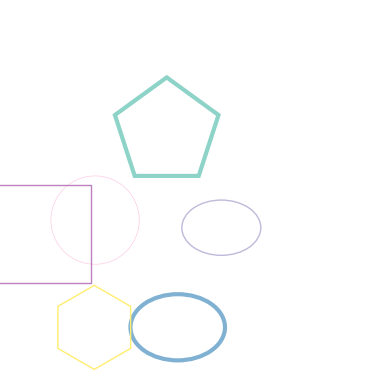[{"shape": "pentagon", "thickness": 3, "radius": 0.71, "center": [0.433, 0.658]}, {"shape": "oval", "thickness": 1, "radius": 0.51, "center": [0.575, 0.409]}, {"shape": "oval", "thickness": 3, "radius": 0.61, "center": [0.462, 0.15]}, {"shape": "circle", "thickness": 0.5, "radius": 0.57, "center": [0.247, 0.428]}, {"shape": "square", "thickness": 1, "radius": 0.64, "center": [0.108, 0.392]}, {"shape": "hexagon", "thickness": 1, "radius": 0.55, "center": [0.245, 0.15]}]